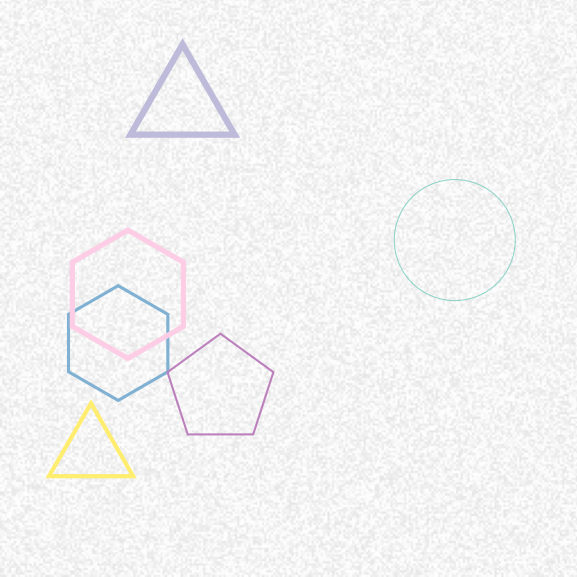[{"shape": "circle", "thickness": 0.5, "radius": 0.52, "center": [0.788, 0.583]}, {"shape": "triangle", "thickness": 3, "radius": 0.52, "center": [0.316, 0.818]}, {"shape": "hexagon", "thickness": 1.5, "radius": 0.5, "center": [0.205, 0.405]}, {"shape": "hexagon", "thickness": 2.5, "radius": 0.56, "center": [0.221, 0.49]}, {"shape": "pentagon", "thickness": 1, "radius": 0.48, "center": [0.382, 0.325]}, {"shape": "triangle", "thickness": 2, "radius": 0.42, "center": [0.158, 0.217]}]